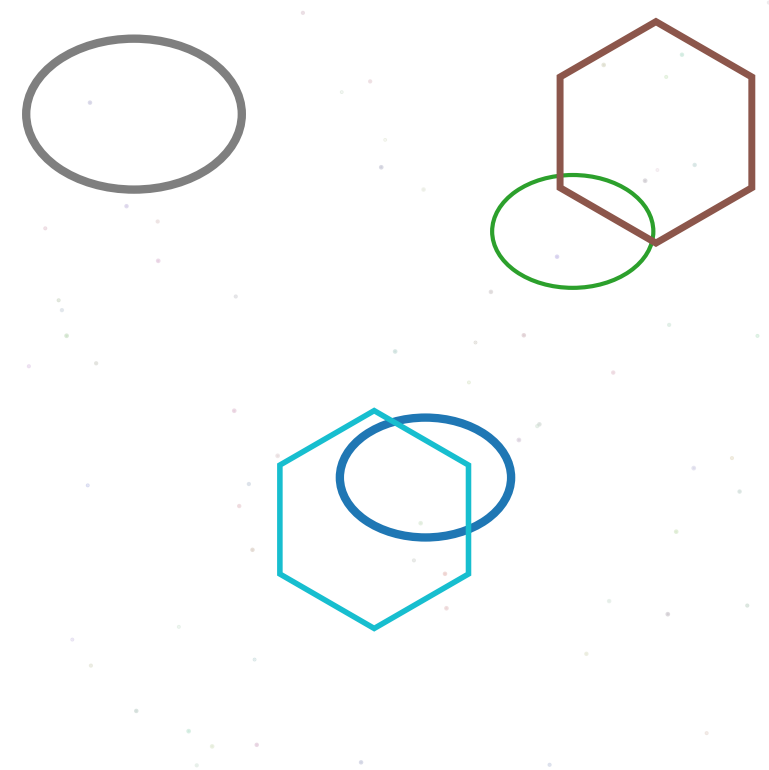[{"shape": "oval", "thickness": 3, "radius": 0.56, "center": [0.553, 0.38]}, {"shape": "oval", "thickness": 1.5, "radius": 0.52, "center": [0.744, 0.699]}, {"shape": "hexagon", "thickness": 2.5, "radius": 0.72, "center": [0.852, 0.828]}, {"shape": "oval", "thickness": 3, "radius": 0.7, "center": [0.174, 0.852]}, {"shape": "hexagon", "thickness": 2, "radius": 0.71, "center": [0.486, 0.325]}]